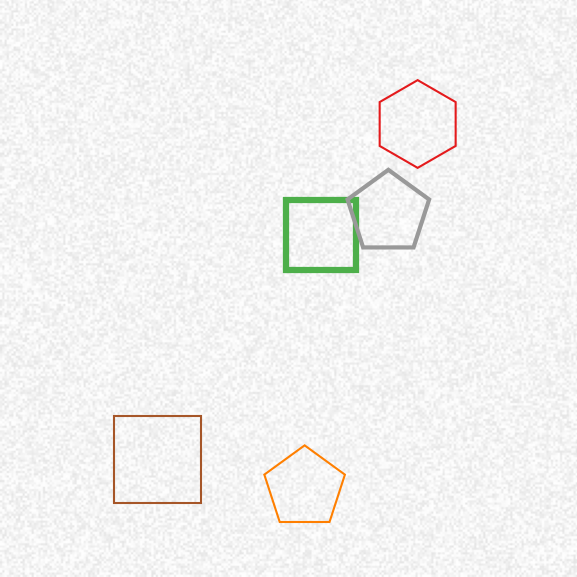[{"shape": "hexagon", "thickness": 1, "radius": 0.38, "center": [0.723, 0.784]}, {"shape": "square", "thickness": 3, "radius": 0.3, "center": [0.555, 0.592]}, {"shape": "pentagon", "thickness": 1, "radius": 0.37, "center": [0.527, 0.155]}, {"shape": "square", "thickness": 1, "radius": 0.38, "center": [0.273, 0.204]}, {"shape": "pentagon", "thickness": 2, "radius": 0.37, "center": [0.672, 0.631]}]